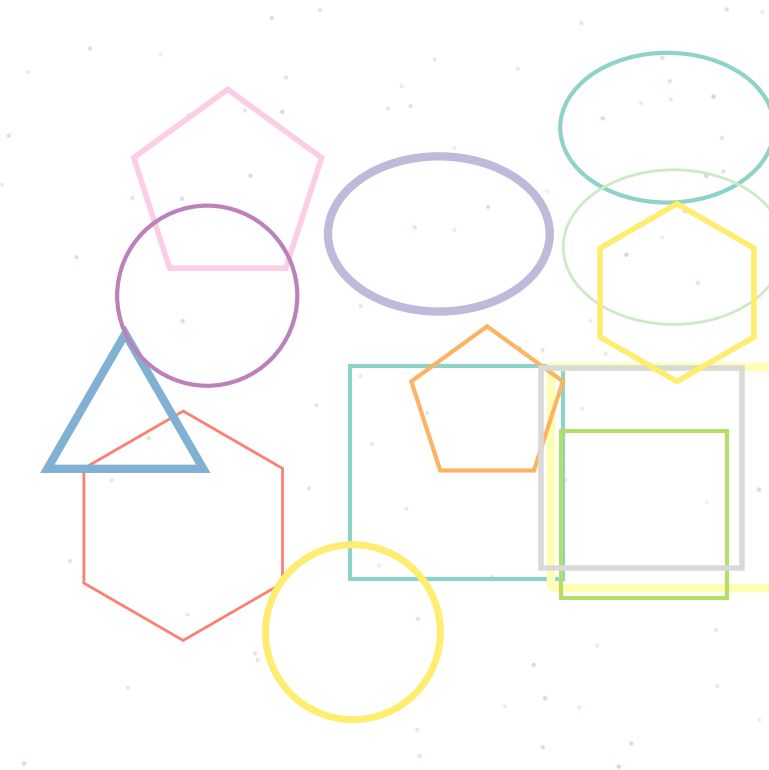[{"shape": "square", "thickness": 1.5, "radius": 0.69, "center": [0.593, 0.386]}, {"shape": "oval", "thickness": 1.5, "radius": 0.69, "center": [0.866, 0.834]}, {"shape": "square", "thickness": 3, "radius": 0.72, "center": [0.859, 0.38]}, {"shape": "oval", "thickness": 3, "radius": 0.72, "center": [0.57, 0.696]}, {"shape": "hexagon", "thickness": 1, "radius": 0.74, "center": [0.238, 0.317]}, {"shape": "triangle", "thickness": 3, "radius": 0.58, "center": [0.163, 0.45]}, {"shape": "pentagon", "thickness": 1.5, "radius": 0.52, "center": [0.633, 0.473]}, {"shape": "square", "thickness": 1.5, "radius": 0.54, "center": [0.836, 0.332]}, {"shape": "pentagon", "thickness": 2, "radius": 0.64, "center": [0.296, 0.756]}, {"shape": "square", "thickness": 2, "radius": 0.65, "center": [0.833, 0.392]}, {"shape": "circle", "thickness": 1.5, "radius": 0.58, "center": [0.269, 0.616]}, {"shape": "oval", "thickness": 1, "radius": 0.72, "center": [0.875, 0.679]}, {"shape": "circle", "thickness": 2.5, "radius": 0.57, "center": [0.458, 0.179]}, {"shape": "hexagon", "thickness": 2, "radius": 0.58, "center": [0.879, 0.62]}]